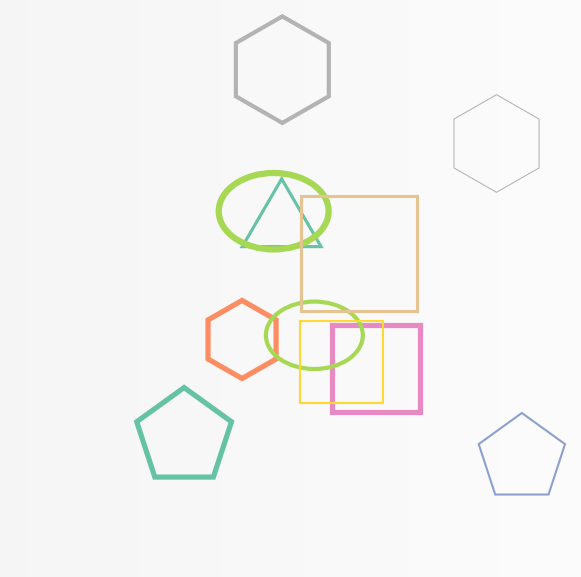[{"shape": "triangle", "thickness": 1.5, "radius": 0.39, "center": [0.485, 0.611]}, {"shape": "pentagon", "thickness": 2.5, "radius": 0.43, "center": [0.317, 0.242]}, {"shape": "hexagon", "thickness": 2.5, "radius": 0.34, "center": [0.416, 0.411]}, {"shape": "pentagon", "thickness": 1, "radius": 0.39, "center": [0.898, 0.206]}, {"shape": "square", "thickness": 2.5, "radius": 0.38, "center": [0.647, 0.361]}, {"shape": "oval", "thickness": 2, "radius": 0.42, "center": [0.541, 0.419]}, {"shape": "oval", "thickness": 3, "radius": 0.47, "center": [0.471, 0.633]}, {"shape": "square", "thickness": 1, "radius": 0.36, "center": [0.588, 0.372]}, {"shape": "square", "thickness": 1.5, "radius": 0.5, "center": [0.617, 0.56]}, {"shape": "hexagon", "thickness": 0.5, "radius": 0.42, "center": [0.854, 0.751]}, {"shape": "hexagon", "thickness": 2, "radius": 0.46, "center": [0.486, 0.878]}]